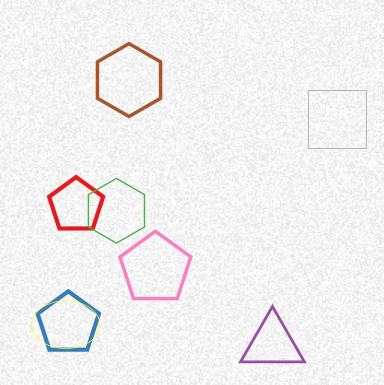[{"shape": "pentagon", "thickness": 3, "radius": 0.37, "center": [0.198, 0.466]}, {"shape": "pentagon", "thickness": 3, "radius": 0.42, "center": [0.177, 0.16]}, {"shape": "hexagon", "thickness": 1, "radius": 0.42, "center": [0.302, 0.453]}, {"shape": "triangle", "thickness": 2, "radius": 0.48, "center": [0.708, 0.108]}, {"shape": "oval", "thickness": 0.5, "radius": 0.44, "center": [0.171, 0.157]}, {"shape": "hexagon", "thickness": 2.5, "radius": 0.47, "center": [0.335, 0.792]}, {"shape": "pentagon", "thickness": 2.5, "radius": 0.48, "center": [0.404, 0.303]}, {"shape": "square", "thickness": 0.5, "radius": 0.38, "center": [0.875, 0.692]}]